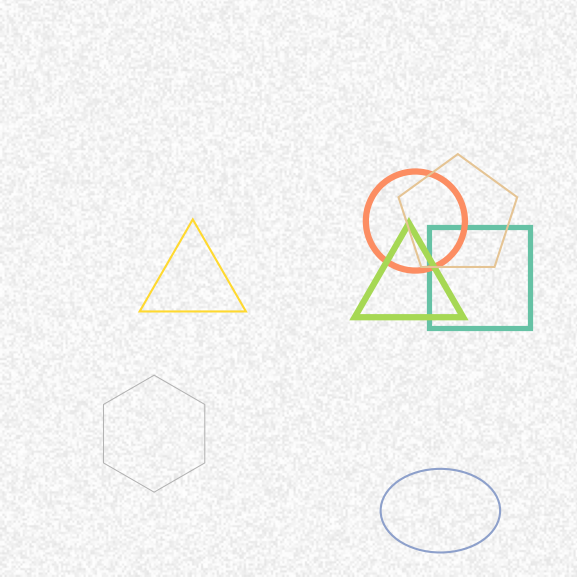[{"shape": "square", "thickness": 2.5, "radius": 0.44, "center": [0.831, 0.519]}, {"shape": "circle", "thickness": 3, "radius": 0.43, "center": [0.719, 0.616]}, {"shape": "oval", "thickness": 1, "radius": 0.52, "center": [0.763, 0.115]}, {"shape": "triangle", "thickness": 3, "radius": 0.54, "center": [0.708, 0.504]}, {"shape": "triangle", "thickness": 1, "radius": 0.53, "center": [0.334, 0.513]}, {"shape": "pentagon", "thickness": 1, "radius": 0.54, "center": [0.793, 0.624]}, {"shape": "hexagon", "thickness": 0.5, "radius": 0.51, "center": [0.267, 0.248]}]